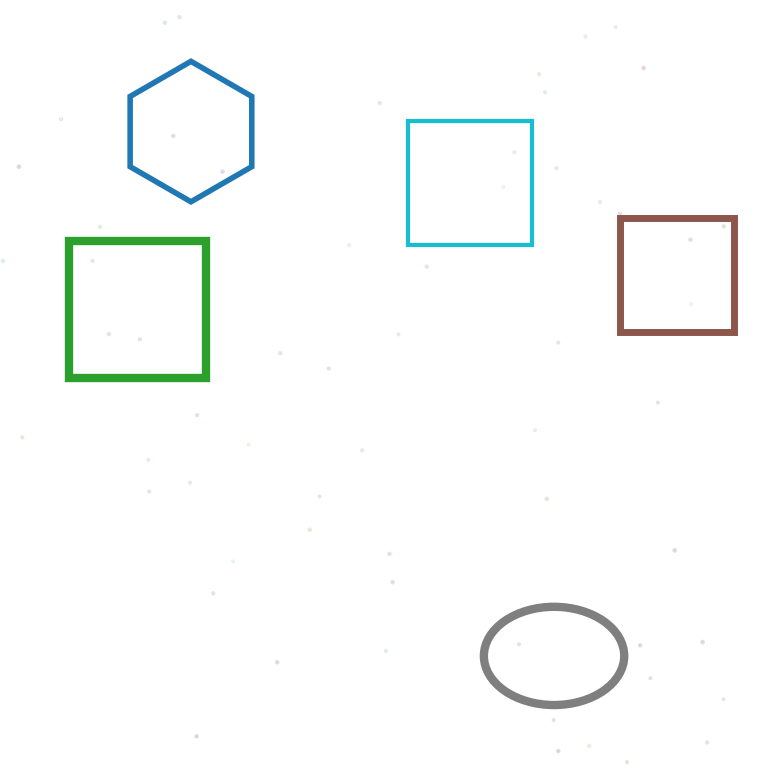[{"shape": "hexagon", "thickness": 2, "radius": 0.46, "center": [0.248, 0.829]}, {"shape": "square", "thickness": 3, "radius": 0.44, "center": [0.178, 0.598]}, {"shape": "square", "thickness": 2.5, "radius": 0.37, "center": [0.879, 0.643]}, {"shape": "oval", "thickness": 3, "radius": 0.46, "center": [0.72, 0.148]}, {"shape": "square", "thickness": 1.5, "radius": 0.4, "center": [0.61, 0.762]}]